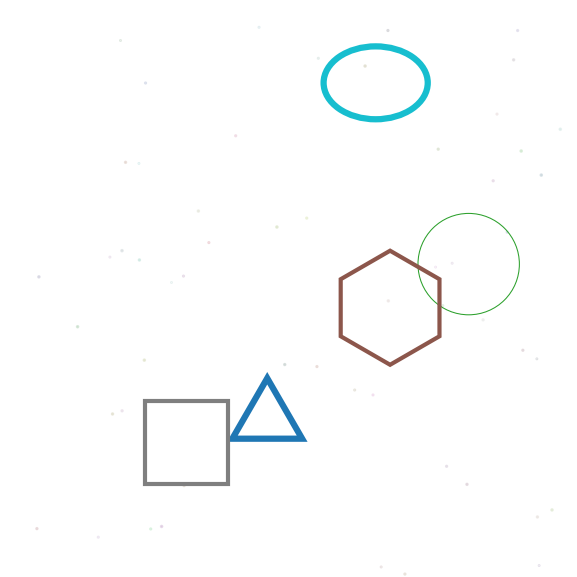[{"shape": "triangle", "thickness": 3, "radius": 0.35, "center": [0.463, 0.274]}, {"shape": "circle", "thickness": 0.5, "radius": 0.44, "center": [0.812, 0.542]}, {"shape": "hexagon", "thickness": 2, "radius": 0.49, "center": [0.675, 0.466]}, {"shape": "square", "thickness": 2, "radius": 0.36, "center": [0.323, 0.233]}, {"shape": "oval", "thickness": 3, "radius": 0.45, "center": [0.651, 0.856]}]